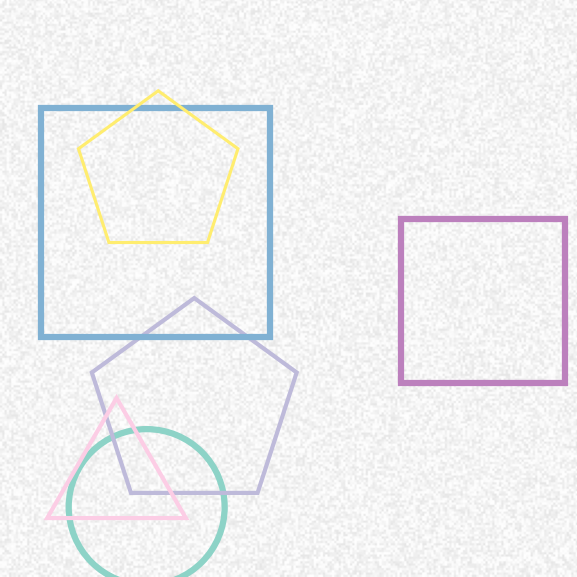[{"shape": "circle", "thickness": 3, "radius": 0.68, "center": [0.254, 0.121]}, {"shape": "pentagon", "thickness": 2, "radius": 0.93, "center": [0.336, 0.296]}, {"shape": "square", "thickness": 3, "radius": 0.99, "center": [0.269, 0.614]}, {"shape": "triangle", "thickness": 2, "radius": 0.69, "center": [0.202, 0.171]}, {"shape": "square", "thickness": 3, "radius": 0.71, "center": [0.837, 0.477]}, {"shape": "pentagon", "thickness": 1.5, "radius": 0.73, "center": [0.274, 0.697]}]